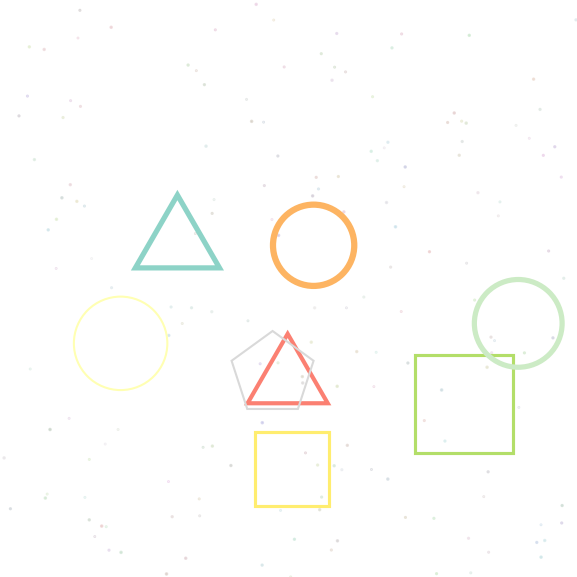[{"shape": "triangle", "thickness": 2.5, "radius": 0.42, "center": [0.307, 0.577]}, {"shape": "circle", "thickness": 1, "radius": 0.4, "center": [0.209, 0.405]}, {"shape": "triangle", "thickness": 2, "radius": 0.4, "center": [0.498, 0.341]}, {"shape": "circle", "thickness": 3, "radius": 0.35, "center": [0.543, 0.574]}, {"shape": "square", "thickness": 1.5, "radius": 0.43, "center": [0.803, 0.3]}, {"shape": "pentagon", "thickness": 1, "radius": 0.37, "center": [0.472, 0.351]}, {"shape": "circle", "thickness": 2.5, "radius": 0.38, "center": [0.897, 0.439]}, {"shape": "square", "thickness": 1.5, "radius": 0.32, "center": [0.506, 0.187]}]